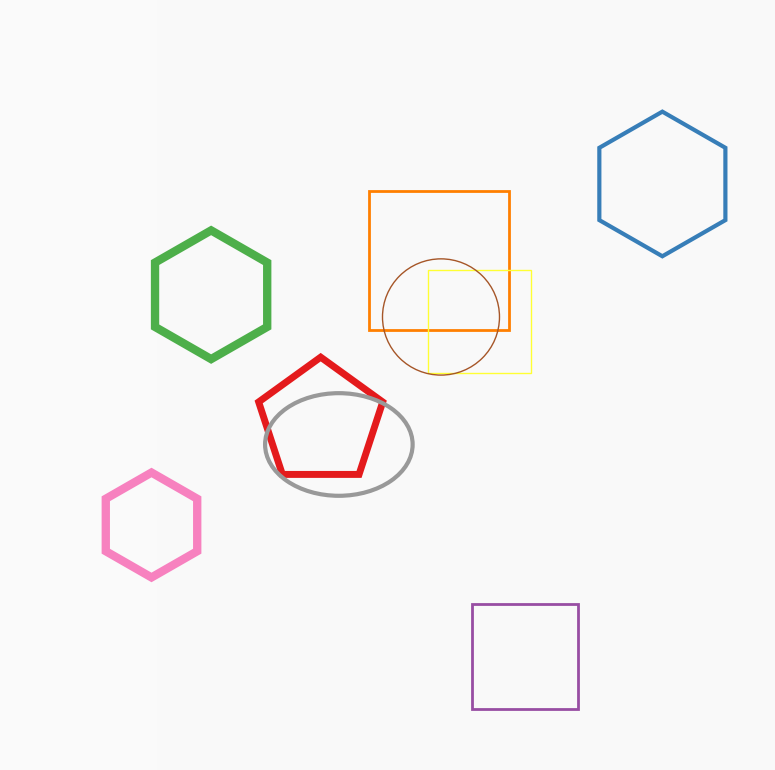[{"shape": "pentagon", "thickness": 2.5, "radius": 0.42, "center": [0.414, 0.452]}, {"shape": "hexagon", "thickness": 1.5, "radius": 0.47, "center": [0.855, 0.761]}, {"shape": "hexagon", "thickness": 3, "radius": 0.42, "center": [0.272, 0.617]}, {"shape": "square", "thickness": 1, "radius": 0.34, "center": [0.678, 0.148]}, {"shape": "square", "thickness": 1, "radius": 0.45, "center": [0.567, 0.662]}, {"shape": "square", "thickness": 0.5, "radius": 0.33, "center": [0.618, 0.583]}, {"shape": "circle", "thickness": 0.5, "radius": 0.38, "center": [0.569, 0.588]}, {"shape": "hexagon", "thickness": 3, "radius": 0.34, "center": [0.195, 0.318]}, {"shape": "oval", "thickness": 1.5, "radius": 0.48, "center": [0.437, 0.423]}]